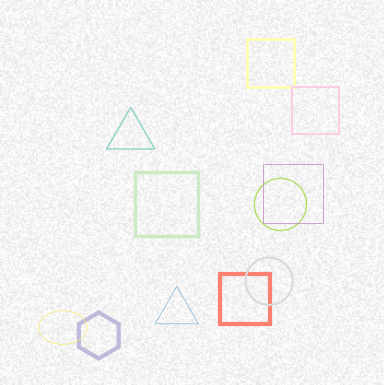[{"shape": "triangle", "thickness": 1, "radius": 0.36, "center": [0.34, 0.649]}, {"shape": "square", "thickness": 2, "radius": 0.31, "center": [0.702, 0.836]}, {"shape": "hexagon", "thickness": 3, "radius": 0.3, "center": [0.257, 0.129]}, {"shape": "square", "thickness": 3, "radius": 0.33, "center": [0.636, 0.224]}, {"shape": "triangle", "thickness": 0.5, "radius": 0.32, "center": [0.459, 0.191]}, {"shape": "circle", "thickness": 1, "radius": 0.34, "center": [0.728, 0.469]}, {"shape": "square", "thickness": 1.5, "radius": 0.31, "center": [0.82, 0.713]}, {"shape": "circle", "thickness": 1.5, "radius": 0.31, "center": [0.699, 0.27]}, {"shape": "square", "thickness": 0.5, "radius": 0.39, "center": [0.761, 0.497]}, {"shape": "square", "thickness": 2.5, "radius": 0.41, "center": [0.432, 0.47]}, {"shape": "oval", "thickness": 0.5, "radius": 0.31, "center": [0.163, 0.149]}]